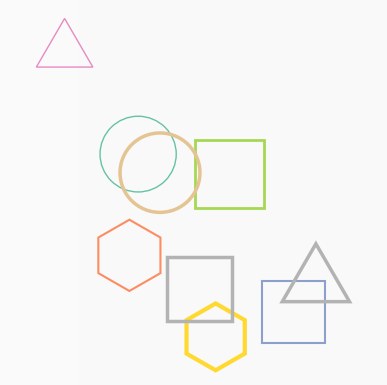[{"shape": "circle", "thickness": 1, "radius": 0.49, "center": [0.356, 0.6]}, {"shape": "hexagon", "thickness": 1.5, "radius": 0.46, "center": [0.334, 0.337]}, {"shape": "square", "thickness": 1.5, "radius": 0.4, "center": [0.757, 0.19]}, {"shape": "triangle", "thickness": 1, "radius": 0.42, "center": [0.167, 0.868]}, {"shape": "square", "thickness": 2, "radius": 0.44, "center": [0.593, 0.549]}, {"shape": "hexagon", "thickness": 3, "radius": 0.43, "center": [0.557, 0.125]}, {"shape": "circle", "thickness": 2.5, "radius": 0.52, "center": [0.413, 0.551]}, {"shape": "triangle", "thickness": 2.5, "radius": 0.5, "center": [0.815, 0.267]}, {"shape": "square", "thickness": 2.5, "radius": 0.42, "center": [0.514, 0.249]}]